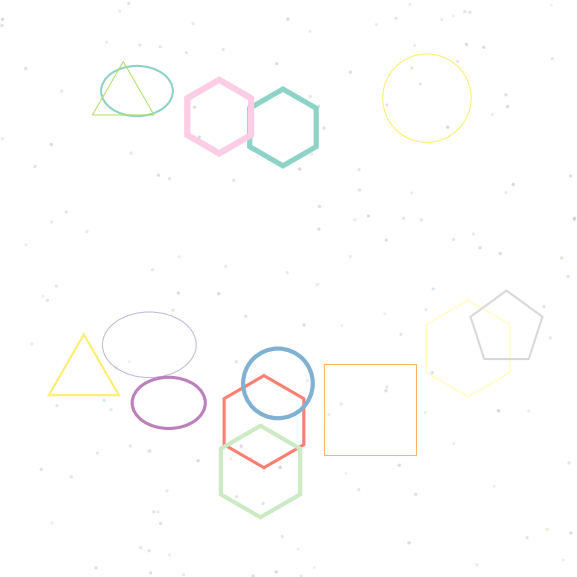[{"shape": "hexagon", "thickness": 2.5, "radius": 0.33, "center": [0.49, 0.778]}, {"shape": "oval", "thickness": 1, "radius": 0.31, "center": [0.237, 0.842]}, {"shape": "hexagon", "thickness": 0.5, "radius": 0.42, "center": [0.811, 0.396]}, {"shape": "oval", "thickness": 0.5, "radius": 0.41, "center": [0.259, 0.402]}, {"shape": "hexagon", "thickness": 1.5, "radius": 0.4, "center": [0.457, 0.269]}, {"shape": "circle", "thickness": 2, "radius": 0.3, "center": [0.481, 0.335]}, {"shape": "square", "thickness": 0.5, "radius": 0.4, "center": [0.641, 0.29]}, {"shape": "triangle", "thickness": 0.5, "radius": 0.31, "center": [0.213, 0.831]}, {"shape": "hexagon", "thickness": 3, "radius": 0.32, "center": [0.38, 0.797]}, {"shape": "pentagon", "thickness": 1, "radius": 0.33, "center": [0.877, 0.43]}, {"shape": "oval", "thickness": 1.5, "radius": 0.32, "center": [0.292, 0.301]}, {"shape": "hexagon", "thickness": 2, "radius": 0.4, "center": [0.451, 0.183]}, {"shape": "circle", "thickness": 0.5, "radius": 0.38, "center": [0.739, 0.829]}, {"shape": "triangle", "thickness": 1, "radius": 0.35, "center": [0.145, 0.35]}]